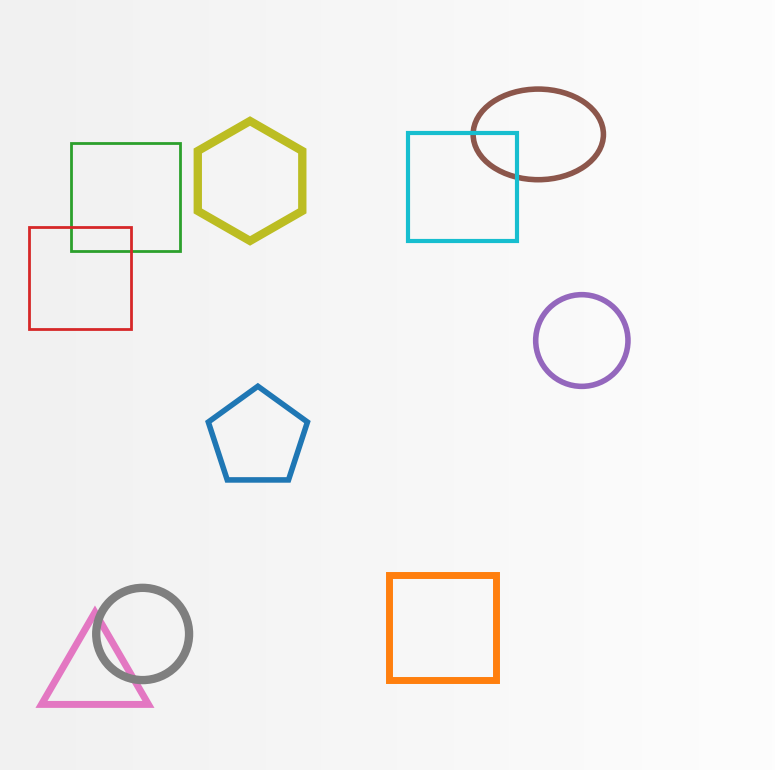[{"shape": "pentagon", "thickness": 2, "radius": 0.34, "center": [0.333, 0.431]}, {"shape": "square", "thickness": 2.5, "radius": 0.34, "center": [0.571, 0.185]}, {"shape": "square", "thickness": 1, "radius": 0.35, "center": [0.162, 0.744]}, {"shape": "square", "thickness": 1, "radius": 0.33, "center": [0.104, 0.639]}, {"shape": "circle", "thickness": 2, "radius": 0.3, "center": [0.751, 0.558]}, {"shape": "oval", "thickness": 2, "radius": 0.42, "center": [0.695, 0.825]}, {"shape": "triangle", "thickness": 2.5, "radius": 0.4, "center": [0.123, 0.125]}, {"shape": "circle", "thickness": 3, "radius": 0.3, "center": [0.184, 0.177]}, {"shape": "hexagon", "thickness": 3, "radius": 0.39, "center": [0.323, 0.765]}, {"shape": "square", "thickness": 1.5, "radius": 0.35, "center": [0.597, 0.758]}]